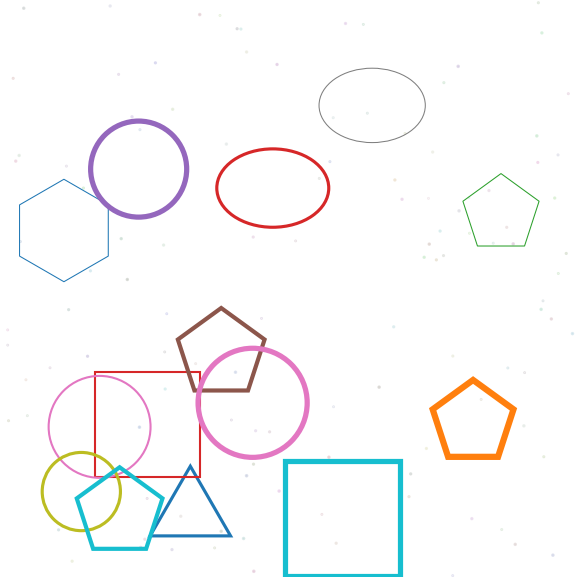[{"shape": "triangle", "thickness": 1.5, "radius": 0.4, "center": [0.33, 0.111]}, {"shape": "hexagon", "thickness": 0.5, "radius": 0.44, "center": [0.111, 0.6]}, {"shape": "pentagon", "thickness": 3, "radius": 0.37, "center": [0.819, 0.268]}, {"shape": "pentagon", "thickness": 0.5, "radius": 0.35, "center": [0.868, 0.629]}, {"shape": "oval", "thickness": 1.5, "radius": 0.48, "center": [0.472, 0.673]}, {"shape": "square", "thickness": 1, "radius": 0.46, "center": [0.255, 0.264]}, {"shape": "circle", "thickness": 2.5, "radius": 0.42, "center": [0.24, 0.706]}, {"shape": "pentagon", "thickness": 2, "radius": 0.39, "center": [0.383, 0.387]}, {"shape": "circle", "thickness": 2.5, "radius": 0.47, "center": [0.437, 0.302]}, {"shape": "circle", "thickness": 1, "radius": 0.44, "center": [0.172, 0.26]}, {"shape": "oval", "thickness": 0.5, "radius": 0.46, "center": [0.644, 0.817]}, {"shape": "circle", "thickness": 1.5, "radius": 0.34, "center": [0.141, 0.148]}, {"shape": "square", "thickness": 2.5, "radius": 0.5, "center": [0.594, 0.102]}, {"shape": "pentagon", "thickness": 2, "radius": 0.39, "center": [0.207, 0.112]}]